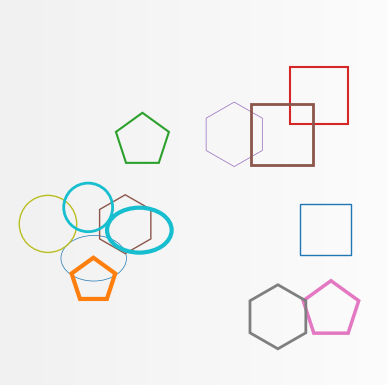[{"shape": "square", "thickness": 1, "radius": 0.33, "center": [0.841, 0.403]}, {"shape": "oval", "thickness": 0.5, "radius": 0.42, "center": [0.242, 0.329]}, {"shape": "pentagon", "thickness": 3, "radius": 0.3, "center": [0.241, 0.271]}, {"shape": "pentagon", "thickness": 1.5, "radius": 0.36, "center": [0.368, 0.635]}, {"shape": "square", "thickness": 1.5, "radius": 0.37, "center": [0.822, 0.752]}, {"shape": "hexagon", "thickness": 0.5, "radius": 0.42, "center": [0.604, 0.651]}, {"shape": "hexagon", "thickness": 1, "radius": 0.38, "center": [0.323, 0.418]}, {"shape": "square", "thickness": 2, "radius": 0.4, "center": [0.728, 0.651]}, {"shape": "pentagon", "thickness": 2.5, "radius": 0.38, "center": [0.854, 0.196]}, {"shape": "hexagon", "thickness": 2, "radius": 0.42, "center": [0.717, 0.177]}, {"shape": "circle", "thickness": 1, "radius": 0.37, "center": [0.124, 0.418]}, {"shape": "circle", "thickness": 2, "radius": 0.32, "center": [0.228, 0.461]}, {"shape": "oval", "thickness": 3, "radius": 0.42, "center": [0.36, 0.402]}]